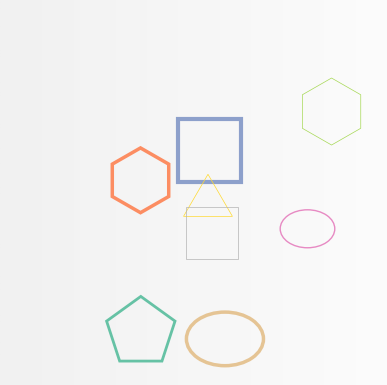[{"shape": "pentagon", "thickness": 2, "radius": 0.46, "center": [0.363, 0.137]}, {"shape": "hexagon", "thickness": 2.5, "radius": 0.42, "center": [0.363, 0.532]}, {"shape": "square", "thickness": 3, "radius": 0.41, "center": [0.541, 0.609]}, {"shape": "oval", "thickness": 1, "radius": 0.35, "center": [0.794, 0.406]}, {"shape": "hexagon", "thickness": 0.5, "radius": 0.44, "center": [0.856, 0.71]}, {"shape": "triangle", "thickness": 0.5, "radius": 0.36, "center": [0.537, 0.474]}, {"shape": "oval", "thickness": 2.5, "radius": 0.5, "center": [0.581, 0.12]}, {"shape": "square", "thickness": 0.5, "radius": 0.34, "center": [0.546, 0.396]}]